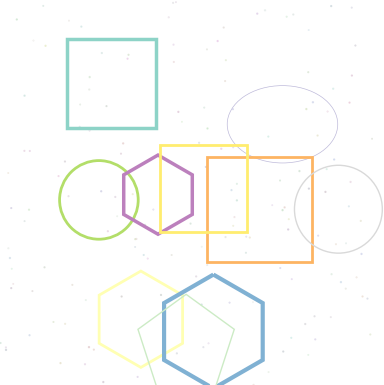[{"shape": "square", "thickness": 2.5, "radius": 0.58, "center": [0.29, 0.784]}, {"shape": "hexagon", "thickness": 2, "radius": 0.63, "center": [0.366, 0.171]}, {"shape": "oval", "thickness": 0.5, "radius": 0.72, "center": [0.734, 0.677]}, {"shape": "hexagon", "thickness": 3, "radius": 0.74, "center": [0.554, 0.139]}, {"shape": "square", "thickness": 2, "radius": 0.68, "center": [0.674, 0.456]}, {"shape": "circle", "thickness": 2, "radius": 0.51, "center": [0.257, 0.481]}, {"shape": "circle", "thickness": 1, "radius": 0.57, "center": [0.879, 0.457]}, {"shape": "hexagon", "thickness": 2.5, "radius": 0.51, "center": [0.41, 0.494]}, {"shape": "pentagon", "thickness": 1, "radius": 0.66, "center": [0.483, 0.104]}, {"shape": "square", "thickness": 2, "radius": 0.57, "center": [0.528, 0.511]}]